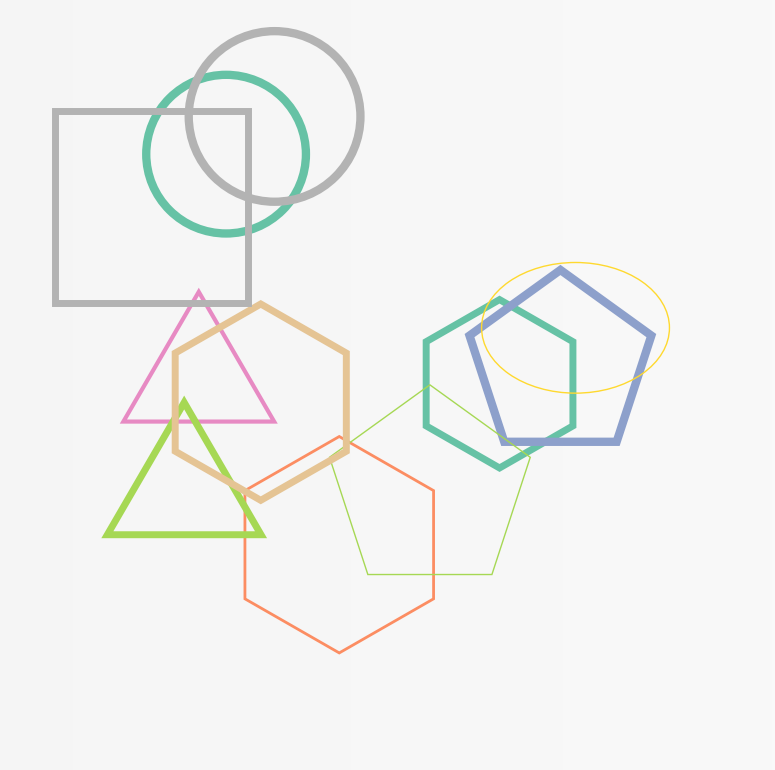[{"shape": "hexagon", "thickness": 2.5, "radius": 0.55, "center": [0.645, 0.502]}, {"shape": "circle", "thickness": 3, "radius": 0.52, "center": [0.292, 0.8]}, {"shape": "hexagon", "thickness": 1, "radius": 0.7, "center": [0.438, 0.293]}, {"shape": "pentagon", "thickness": 3, "radius": 0.62, "center": [0.723, 0.526]}, {"shape": "triangle", "thickness": 1.5, "radius": 0.56, "center": [0.256, 0.509]}, {"shape": "pentagon", "thickness": 0.5, "radius": 0.68, "center": [0.555, 0.364]}, {"shape": "triangle", "thickness": 2.5, "radius": 0.57, "center": [0.238, 0.363]}, {"shape": "oval", "thickness": 0.5, "radius": 0.61, "center": [0.743, 0.574]}, {"shape": "hexagon", "thickness": 2.5, "radius": 0.64, "center": [0.336, 0.478]}, {"shape": "circle", "thickness": 3, "radius": 0.55, "center": [0.354, 0.849]}, {"shape": "square", "thickness": 2.5, "radius": 0.62, "center": [0.196, 0.731]}]